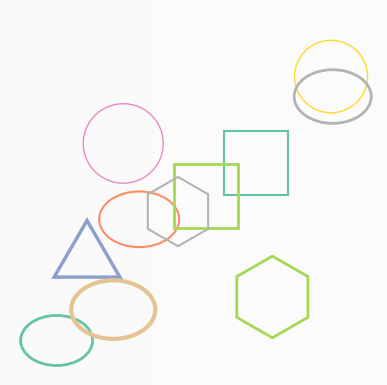[{"shape": "square", "thickness": 1.5, "radius": 0.42, "center": [0.661, 0.577]}, {"shape": "oval", "thickness": 2, "radius": 0.46, "center": [0.146, 0.116]}, {"shape": "oval", "thickness": 1.5, "radius": 0.52, "center": [0.359, 0.43]}, {"shape": "triangle", "thickness": 2.5, "radius": 0.49, "center": [0.225, 0.329]}, {"shape": "circle", "thickness": 1, "radius": 0.52, "center": [0.318, 0.627]}, {"shape": "square", "thickness": 2, "radius": 0.41, "center": [0.531, 0.491]}, {"shape": "hexagon", "thickness": 2, "radius": 0.53, "center": [0.703, 0.229]}, {"shape": "circle", "thickness": 1, "radius": 0.47, "center": [0.854, 0.801]}, {"shape": "oval", "thickness": 3, "radius": 0.54, "center": [0.292, 0.196]}, {"shape": "oval", "thickness": 2, "radius": 0.5, "center": [0.859, 0.749]}, {"shape": "hexagon", "thickness": 1.5, "radius": 0.45, "center": [0.459, 0.45]}]